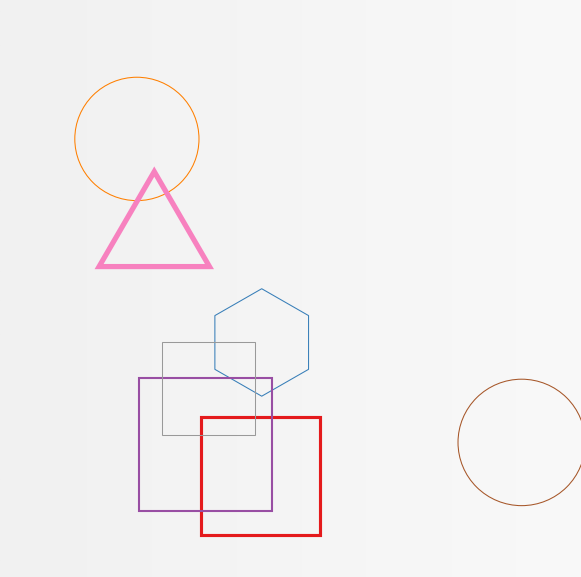[{"shape": "square", "thickness": 1.5, "radius": 0.51, "center": [0.449, 0.176]}, {"shape": "hexagon", "thickness": 0.5, "radius": 0.47, "center": [0.45, 0.406]}, {"shape": "square", "thickness": 1, "radius": 0.57, "center": [0.354, 0.229]}, {"shape": "circle", "thickness": 0.5, "radius": 0.53, "center": [0.236, 0.759]}, {"shape": "circle", "thickness": 0.5, "radius": 0.55, "center": [0.897, 0.233]}, {"shape": "triangle", "thickness": 2.5, "radius": 0.55, "center": [0.265, 0.592]}, {"shape": "square", "thickness": 0.5, "radius": 0.4, "center": [0.359, 0.327]}]